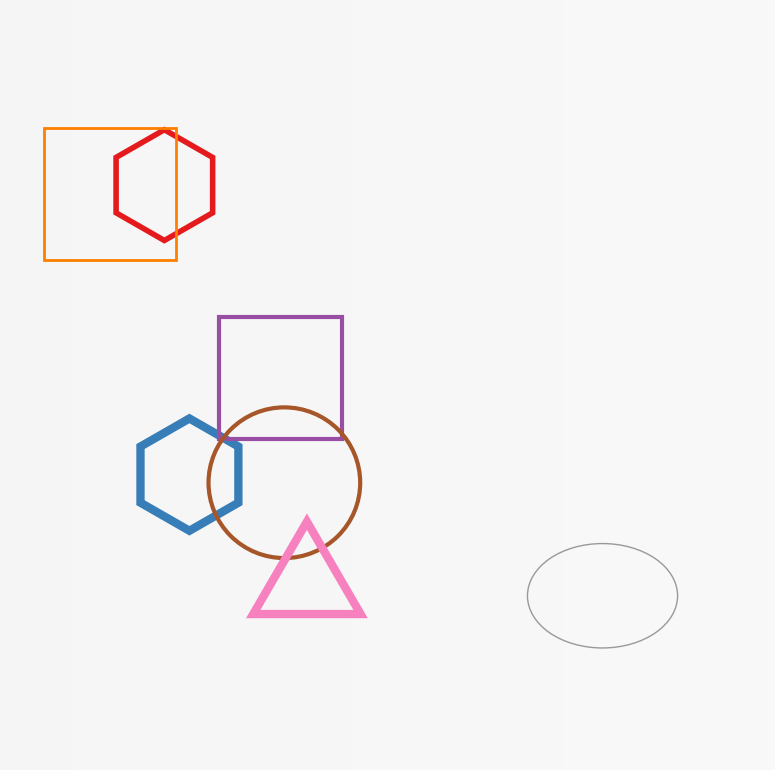[{"shape": "hexagon", "thickness": 2, "radius": 0.36, "center": [0.212, 0.76]}, {"shape": "hexagon", "thickness": 3, "radius": 0.36, "center": [0.244, 0.384]}, {"shape": "square", "thickness": 1.5, "radius": 0.4, "center": [0.362, 0.509]}, {"shape": "square", "thickness": 1, "radius": 0.43, "center": [0.142, 0.748]}, {"shape": "circle", "thickness": 1.5, "radius": 0.49, "center": [0.367, 0.373]}, {"shape": "triangle", "thickness": 3, "radius": 0.4, "center": [0.396, 0.243]}, {"shape": "oval", "thickness": 0.5, "radius": 0.48, "center": [0.777, 0.226]}]